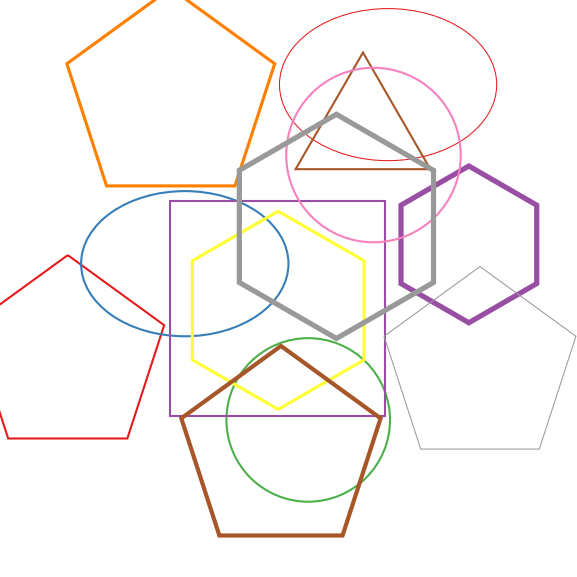[{"shape": "oval", "thickness": 0.5, "radius": 0.94, "center": [0.672, 0.853]}, {"shape": "pentagon", "thickness": 1, "radius": 0.88, "center": [0.117, 0.382]}, {"shape": "oval", "thickness": 1, "radius": 0.9, "center": [0.32, 0.543]}, {"shape": "circle", "thickness": 1, "radius": 0.71, "center": [0.534, 0.272]}, {"shape": "square", "thickness": 1, "radius": 0.93, "center": [0.481, 0.464]}, {"shape": "hexagon", "thickness": 2.5, "radius": 0.68, "center": [0.812, 0.576]}, {"shape": "pentagon", "thickness": 1.5, "radius": 0.95, "center": [0.296, 0.83]}, {"shape": "hexagon", "thickness": 1.5, "radius": 0.86, "center": [0.482, 0.462]}, {"shape": "triangle", "thickness": 1, "radius": 0.67, "center": [0.629, 0.774]}, {"shape": "pentagon", "thickness": 2, "radius": 0.91, "center": [0.487, 0.219]}, {"shape": "circle", "thickness": 1, "radius": 0.76, "center": [0.647, 0.731]}, {"shape": "hexagon", "thickness": 2.5, "radius": 0.97, "center": [0.583, 0.607]}, {"shape": "pentagon", "thickness": 0.5, "radius": 0.87, "center": [0.831, 0.363]}]